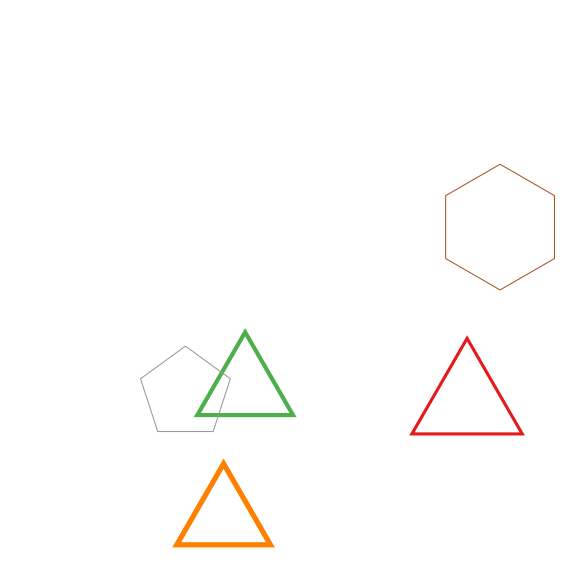[{"shape": "triangle", "thickness": 1.5, "radius": 0.55, "center": [0.809, 0.303]}, {"shape": "triangle", "thickness": 2, "radius": 0.48, "center": [0.425, 0.328]}, {"shape": "triangle", "thickness": 2.5, "radius": 0.47, "center": [0.387, 0.103]}, {"shape": "hexagon", "thickness": 0.5, "radius": 0.54, "center": [0.866, 0.606]}, {"shape": "pentagon", "thickness": 0.5, "radius": 0.41, "center": [0.321, 0.318]}]